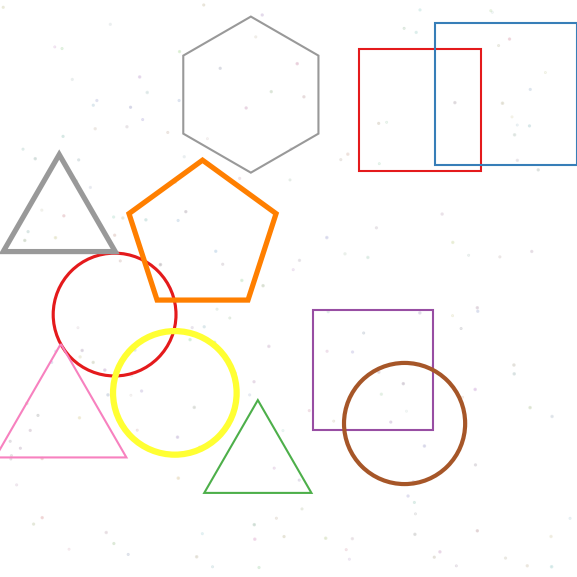[{"shape": "square", "thickness": 1, "radius": 0.53, "center": [0.726, 0.808]}, {"shape": "circle", "thickness": 1.5, "radius": 0.53, "center": [0.198, 0.454]}, {"shape": "square", "thickness": 1, "radius": 0.61, "center": [0.875, 0.837]}, {"shape": "triangle", "thickness": 1, "radius": 0.54, "center": [0.446, 0.199]}, {"shape": "square", "thickness": 1, "radius": 0.52, "center": [0.645, 0.358]}, {"shape": "pentagon", "thickness": 2.5, "radius": 0.67, "center": [0.351, 0.588]}, {"shape": "circle", "thickness": 3, "radius": 0.53, "center": [0.303, 0.319]}, {"shape": "circle", "thickness": 2, "radius": 0.52, "center": [0.701, 0.266]}, {"shape": "triangle", "thickness": 1, "radius": 0.66, "center": [0.105, 0.273]}, {"shape": "triangle", "thickness": 2.5, "radius": 0.56, "center": [0.103, 0.62]}, {"shape": "hexagon", "thickness": 1, "radius": 0.68, "center": [0.434, 0.835]}]